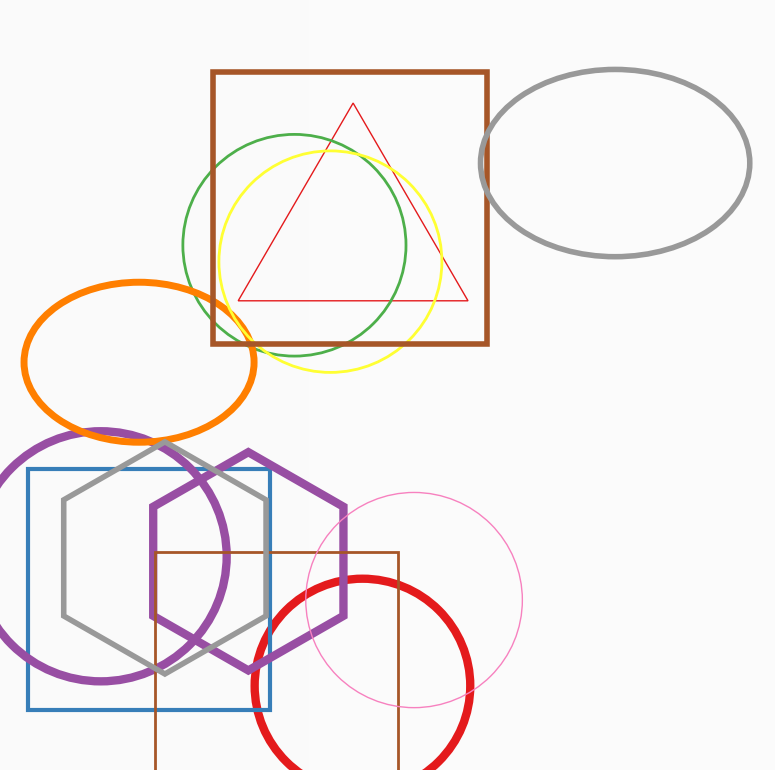[{"shape": "circle", "thickness": 3, "radius": 0.7, "center": [0.468, 0.109]}, {"shape": "triangle", "thickness": 0.5, "radius": 0.86, "center": [0.456, 0.695]}, {"shape": "square", "thickness": 1.5, "radius": 0.78, "center": [0.192, 0.234]}, {"shape": "circle", "thickness": 1, "radius": 0.72, "center": [0.38, 0.681]}, {"shape": "circle", "thickness": 3, "radius": 0.81, "center": [0.13, 0.278]}, {"shape": "hexagon", "thickness": 3, "radius": 0.71, "center": [0.32, 0.271]}, {"shape": "oval", "thickness": 2.5, "radius": 0.74, "center": [0.179, 0.53]}, {"shape": "circle", "thickness": 1, "radius": 0.72, "center": [0.426, 0.66]}, {"shape": "square", "thickness": 2, "radius": 0.88, "center": [0.451, 0.73]}, {"shape": "square", "thickness": 1, "radius": 0.78, "center": [0.356, 0.126]}, {"shape": "circle", "thickness": 0.5, "radius": 0.7, "center": [0.534, 0.221]}, {"shape": "oval", "thickness": 2, "radius": 0.87, "center": [0.794, 0.788]}, {"shape": "hexagon", "thickness": 2, "radius": 0.75, "center": [0.213, 0.275]}]